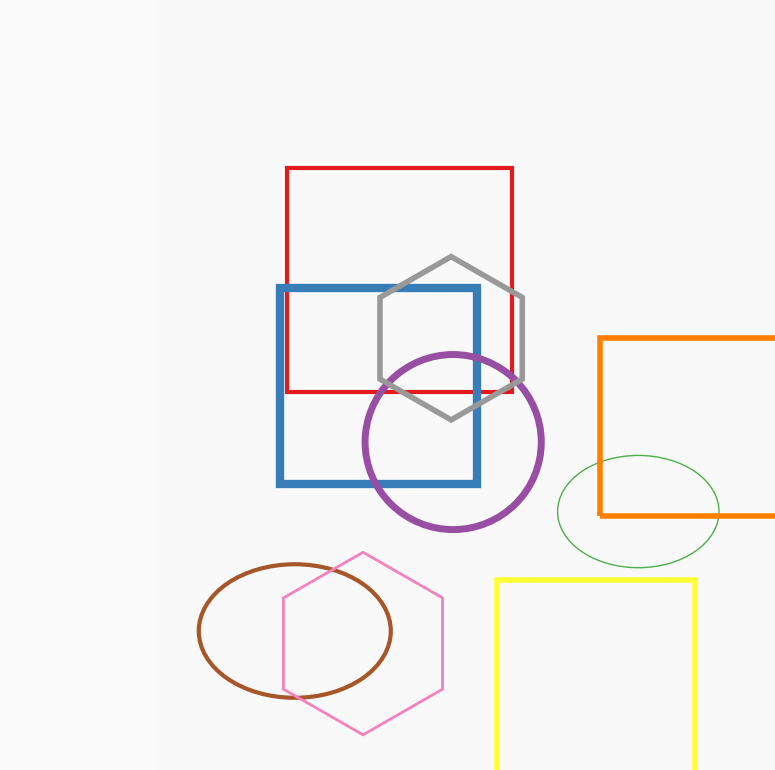[{"shape": "square", "thickness": 1.5, "radius": 0.73, "center": [0.515, 0.636]}, {"shape": "square", "thickness": 3, "radius": 0.64, "center": [0.489, 0.499]}, {"shape": "oval", "thickness": 0.5, "radius": 0.52, "center": [0.824, 0.336]}, {"shape": "circle", "thickness": 2.5, "radius": 0.57, "center": [0.585, 0.426]}, {"shape": "square", "thickness": 2, "radius": 0.58, "center": [0.89, 0.446]}, {"shape": "square", "thickness": 2, "radius": 0.64, "center": [0.769, 0.119]}, {"shape": "oval", "thickness": 1.5, "radius": 0.62, "center": [0.38, 0.18]}, {"shape": "hexagon", "thickness": 1, "radius": 0.59, "center": [0.468, 0.164]}, {"shape": "hexagon", "thickness": 2, "radius": 0.53, "center": [0.582, 0.561]}]